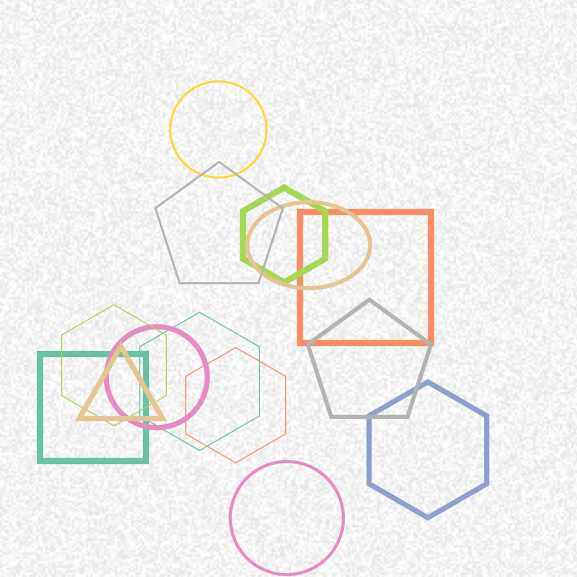[{"shape": "square", "thickness": 3, "radius": 0.46, "center": [0.161, 0.293]}, {"shape": "hexagon", "thickness": 0.5, "radius": 0.6, "center": [0.346, 0.339]}, {"shape": "square", "thickness": 3, "radius": 0.57, "center": [0.632, 0.518]}, {"shape": "hexagon", "thickness": 0.5, "radius": 0.5, "center": [0.408, 0.298]}, {"shape": "hexagon", "thickness": 2.5, "radius": 0.59, "center": [0.741, 0.22]}, {"shape": "circle", "thickness": 2.5, "radius": 0.44, "center": [0.272, 0.346]}, {"shape": "circle", "thickness": 1.5, "radius": 0.49, "center": [0.497, 0.102]}, {"shape": "hexagon", "thickness": 0.5, "radius": 0.52, "center": [0.197, 0.367]}, {"shape": "hexagon", "thickness": 3, "radius": 0.41, "center": [0.492, 0.592]}, {"shape": "circle", "thickness": 1, "radius": 0.42, "center": [0.378, 0.775]}, {"shape": "oval", "thickness": 2, "radius": 0.53, "center": [0.535, 0.575]}, {"shape": "triangle", "thickness": 2.5, "radius": 0.42, "center": [0.209, 0.316]}, {"shape": "pentagon", "thickness": 1, "radius": 0.58, "center": [0.379, 0.603]}, {"shape": "pentagon", "thickness": 2, "radius": 0.56, "center": [0.64, 0.368]}]